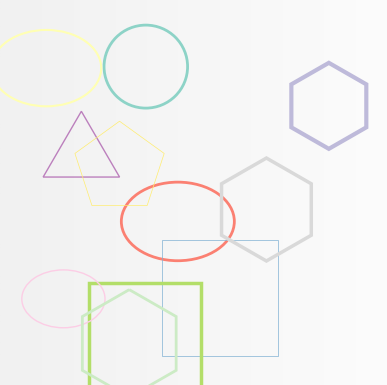[{"shape": "circle", "thickness": 2, "radius": 0.54, "center": [0.376, 0.827]}, {"shape": "oval", "thickness": 1.5, "radius": 0.71, "center": [0.12, 0.823]}, {"shape": "hexagon", "thickness": 3, "radius": 0.56, "center": [0.849, 0.725]}, {"shape": "oval", "thickness": 2, "radius": 0.73, "center": [0.459, 0.425]}, {"shape": "square", "thickness": 0.5, "radius": 0.75, "center": [0.568, 0.225]}, {"shape": "square", "thickness": 2.5, "radius": 0.72, "center": [0.374, 0.12]}, {"shape": "oval", "thickness": 1, "radius": 0.54, "center": [0.164, 0.224]}, {"shape": "hexagon", "thickness": 2.5, "radius": 0.67, "center": [0.688, 0.456]}, {"shape": "triangle", "thickness": 1, "radius": 0.57, "center": [0.21, 0.597]}, {"shape": "hexagon", "thickness": 2, "radius": 0.7, "center": [0.334, 0.108]}, {"shape": "pentagon", "thickness": 0.5, "radius": 0.61, "center": [0.308, 0.564]}]